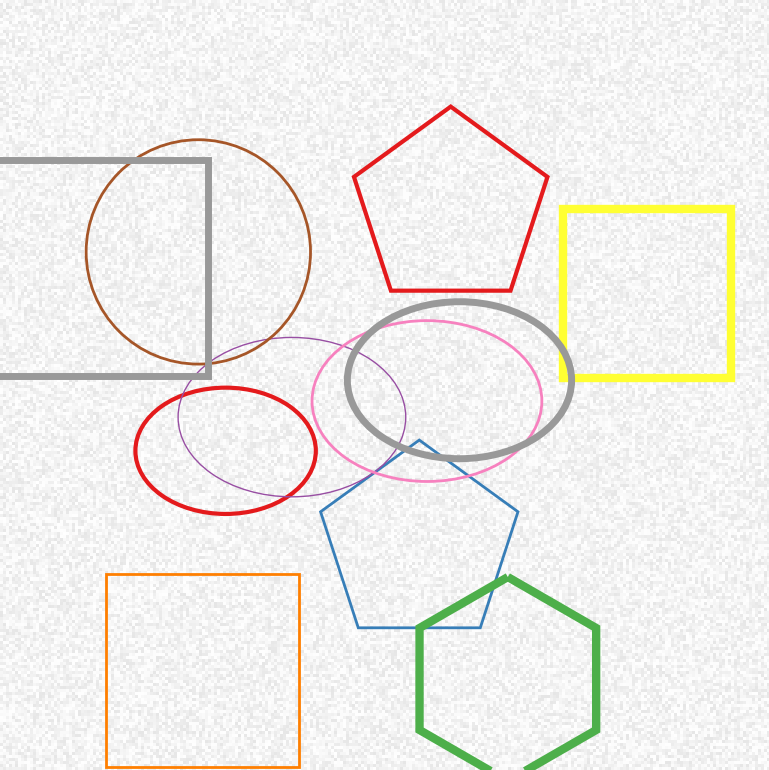[{"shape": "oval", "thickness": 1.5, "radius": 0.59, "center": [0.293, 0.415]}, {"shape": "pentagon", "thickness": 1.5, "radius": 0.66, "center": [0.585, 0.729]}, {"shape": "pentagon", "thickness": 1, "radius": 0.67, "center": [0.545, 0.294]}, {"shape": "hexagon", "thickness": 3, "radius": 0.66, "center": [0.66, 0.118]}, {"shape": "oval", "thickness": 0.5, "radius": 0.74, "center": [0.379, 0.458]}, {"shape": "square", "thickness": 1, "radius": 0.63, "center": [0.263, 0.129]}, {"shape": "square", "thickness": 3, "radius": 0.55, "center": [0.84, 0.619]}, {"shape": "circle", "thickness": 1, "radius": 0.73, "center": [0.258, 0.673]}, {"shape": "oval", "thickness": 1, "radius": 0.75, "center": [0.554, 0.479]}, {"shape": "square", "thickness": 2.5, "radius": 0.7, "center": [0.13, 0.651]}, {"shape": "oval", "thickness": 2.5, "radius": 0.73, "center": [0.597, 0.506]}]